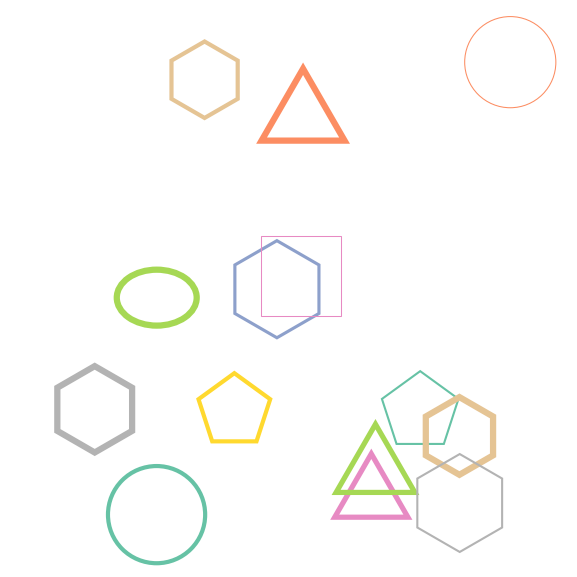[{"shape": "pentagon", "thickness": 1, "radius": 0.35, "center": [0.728, 0.287]}, {"shape": "circle", "thickness": 2, "radius": 0.42, "center": [0.271, 0.108]}, {"shape": "circle", "thickness": 0.5, "radius": 0.39, "center": [0.884, 0.892]}, {"shape": "triangle", "thickness": 3, "radius": 0.41, "center": [0.525, 0.797]}, {"shape": "hexagon", "thickness": 1.5, "radius": 0.42, "center": [0.48, 0.498]}, {"shape": "square", "thickness": 0.5, "radius": 0.35, "center": [0.522, 0.521]}, {"shape": "triangle", "thickness": 2.5, "radius": 0.37, "center": [0.643, 0.14]}, {"shape": "oval", "thickness": 3, "radius": 0.35, "center": [0.271, 0.484]}, {"shape": "triangle", "thickness": 2.5, "radius": 0.39, "center": [0.65, 0.186]}, {"shape": "pentagon", "thickness": 2, "radius": 0.33, "center": [0.406, 0.288]}, {"shape": "hexagon", "thickness": 2, "radius": 0.33, "center": [0.354, 0.861]}, {"shape": "hexagon", "thickness": 3, "radius": 0.34, "center": [0.796, 0.244]}, {"shape": "hexagon", "thickness": 1, "radius": 0.42, "center": [0.796, 0.128]}, {"shape": "hexagon", "thickness": 3, "radius": 0.37, "center": [0.164, 0.29]}]